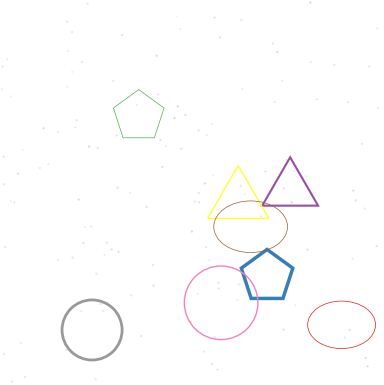[{"shape": "oval", "thickness": 0.5, "radius": 0.44, "center": [0.887, 0.156]}, {"shape": "pentagon", "thickness": 2.5, "radius": 0.35, "center": [0.694, 0.282]}, {"shape": "pentagon", "thickness": 0.5, "radius": 0.35, "center": [0.36, 0.698]}, {"shape": "triangle", "thickness": 1.5, "radius": 0.42, "center": [0.754, 0.508]}, {"shape": "triangle", "thickness": 1, "radius": 0.46, "center": [0.619, 0.478]}, {"shape": "oval", "thickness": 0.5, "radius": 0.48, "center": [0.651, 0.411]}, {"shape": "circle", "thickness": 1, "radius": 0.48, "center": [0.574, 0.214]}, {"shape": "circle", "thickness": 2, "radius": 0.39, "center": [0.239, 0.143]}]